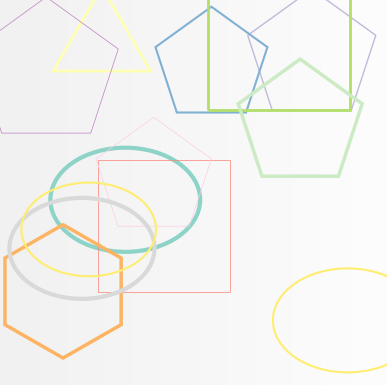[{"shape": "oval", "thickness": 3, "radius": 0.97, "center": [0.323, 0.481]}, {"shape": "triangle", "thickness": 2, "radius": 0.73, "center": [0.263, 0.888]}, {"shape": "pentagon", "thickness": 1, "radius": 0.87, "center": [0.805, 0.855]}, {"shape": "square", "thickness": 0.5, "radius": 0.86, "center": [0.423, 0.412]}, {"shape": "pentagon", "thickness": 1.5, "radius": 0.76, "center": [0.546, 0.831]}, {"shape": "hexagon", "thickness": 2.5, "radius": 0.87, "center": [0.163, 0.243]}, {"shape": "square", "thickness": 2, "radius": 0.92, "center": [0.72, 0.897]}, {"shape": "pentagon", "thickness": 0.5, "radius": 0.78, "center": [0.397, 0.539]}, {"shape": "oval", "thickness": 3, "radius": 0.94, "center": [0.212, 0.355]}, {"shape": "pentagon", "thickness": 0.5, "radius": 0.98, "center": [0.119, 0.812]}, {"shape": "pentagon", "thickness": 2.5, "radius": 0.84, "center": [0.775, 0.678]}, {"shape": "oval", "thickness": 1.5, "radius": 0.96, "center": [0.897, 0.168]}, {"shape": "oval", "thickness": 1.5, "radius": 0.87, "center": [0.229, 0.404]}]